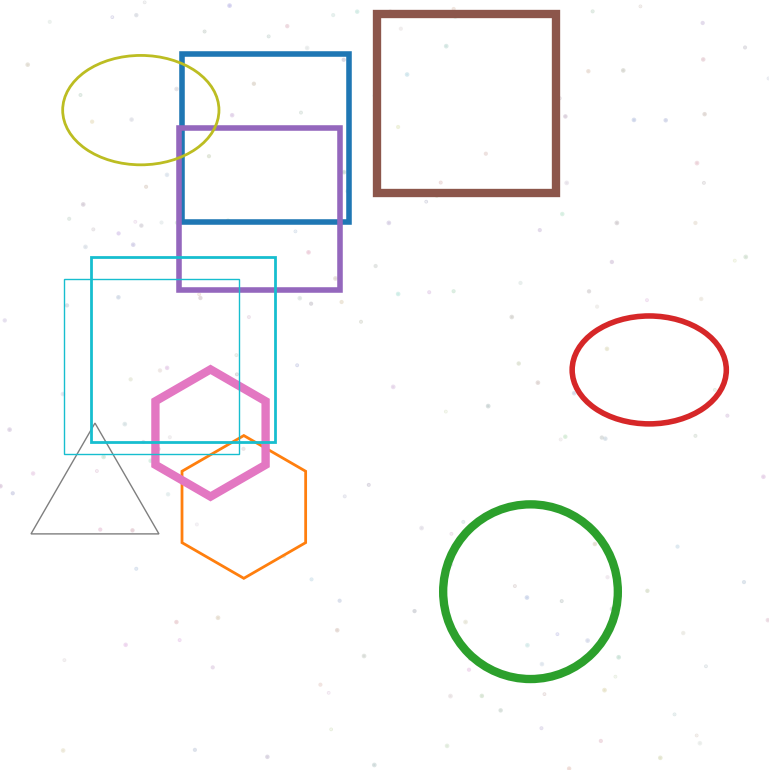[{"shape": "square", "thickness": 2, "radius": 0.54, "center": [0.345, 0.821]}, {"shape": "hexagon", "thickness": 1, "radius": 0.46, "center": [0.317, 0.342]}, {"shape": "circle", "thickness": 3, "radius": 0.57, "center": [0.689, 0.232]}, {"shape": "oval", "thickness": 2, "radius": 0.5, "center": [0.843, 0.52]}, {"shape": "square", "thickness": 2, "radius": 0.52, "center": [0.337, 0.729]}, {"shape": "square", "thickness": 3, "radius": 0.58, "center": [0.606, 0.866]}, {"shape": "hexagon", "thickness": 3, "radius": 0.41, "center": [0.273, 0.438]}, {"shape": "triangle", "thickness": 0.5, "radius": 0.48, "center": [0.123, 0.355]}, {"shape": "oval", "thickness": 1, "radius": 0.51, "center": [0.183, 0.857]}, {"shape": "square", "thickness": 0.5, "radius": 0.57, "center": [0.197, 0.524]}, {"shape": "square", "thickness": 1, "radius": 0.6, "center": [0.237, 0.546]}]